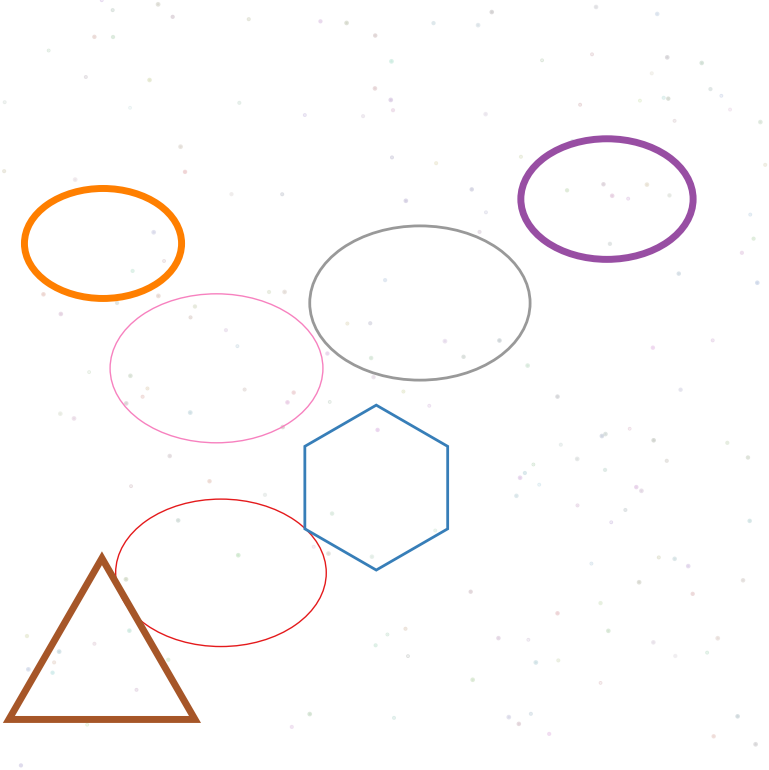[{"shape": "oval", "thickness": 0.5, "radius": 0.68, "center": [0.287, 0.256]}, {"shape": "hexagon", "thickness": 1, "radius": 0.54, "center": [0.489, 0.367]}, {"shape": "oval", "thickness": 2.5, "radius": 0.56, "center": [0.788, 0.741]}, {"shape": "oval", "thickness": 2.5, "radius": 0.51, "center": [0.134, 0.684]}, {"shape": "triangle", "thickness": 2.5, "radius": 0.7, "center": [0.132, 0.135]}, {"shape": "oval", "thickness": 0.5, "radius": 0.69, "center": [0.281, 0.522]}, {"shape": "oval", "thickness": 1, "radius": 0.72, "center": [0.545, 0.606]}]